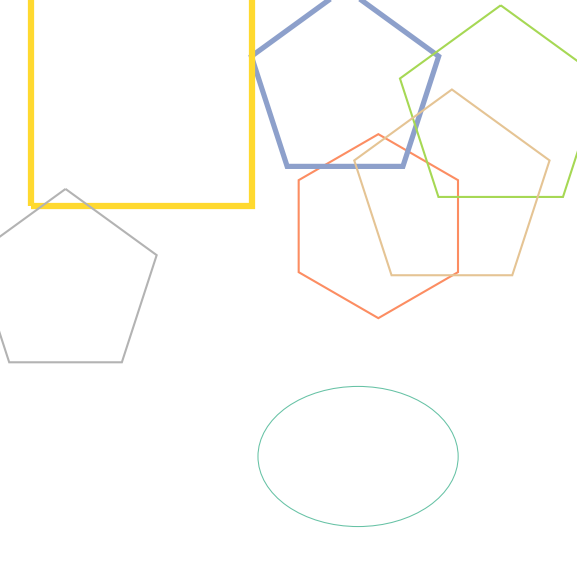[{"shape": "oval", "thickness": 0.5, "radius": 0.87, "center": [0.62, 0.209]}, {"shape": "hexagon", "thickness": 1, "radius": 0.8, "center": [0.655, 0.608]}, {"shape": "pentagon", "thickness": 2.5, "radius": 0.85, "center": [0.597, 0.849]}, {"shape": "pentagon", "thickness": 1, "radius": 0.92, "center": [0.867, 0.807]}, {"shape": "square", "thickness": 3, "radius": 0.96, "center": [0.246, 0.834]}, {"shape": "pentagon", "thickness": 1, "radius": 0.89, "center": [0.783, 0.666]}, {"shape": "pentagon", "thickness": 1, "radius": 0.83, "center": [0.113, 0.506]}]